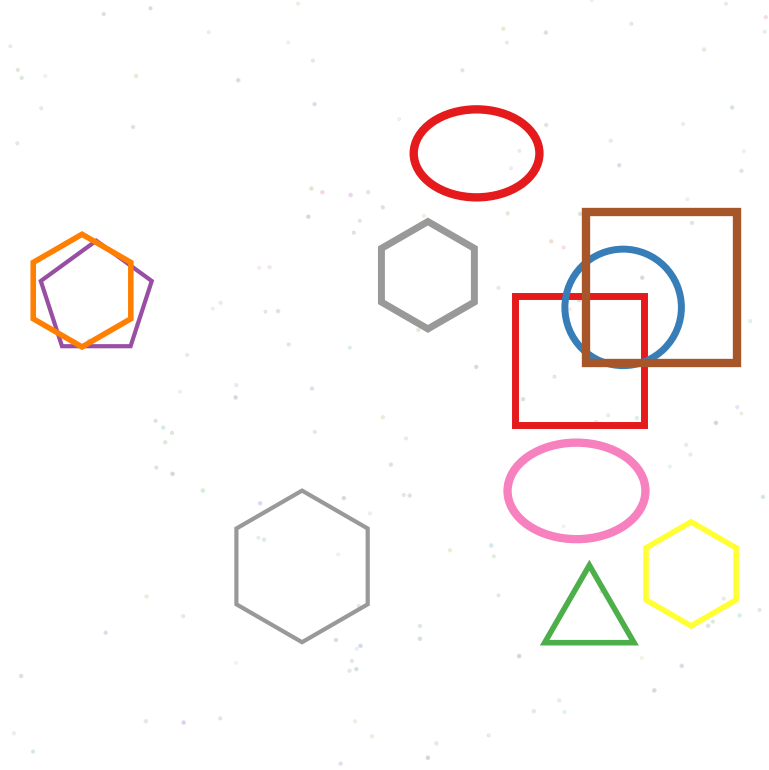[{"shape": "square", "thickness": 2.5, "radius": 0.42, "center": [0.753, 0.531]}, {"shape": "oval", "thickness": 3, "radius": 0.41, "center": [0.619, 0.801]}, {"shape": "circle", "thickness": 2.5, "radius": 0.38, "center": [0.809, 0.601]}, {"shape": "triangle", "thickness": 2, "radius": 0.34, "center": [0.765, 0.199]}, {"shape": "pentagon", "thickness": 1.5, "radius": 0.38, "center": [0.125, 0.612]}, {"shape": "hexagon", "thickness": 2, "radius": 0.37, "center": [0.107, 0.623]}, {"shape": "hexagon", "thickness": 2, "radius": 0.34, "center": [0.897, 0.255]}, {"shape": "square", "thickness": 3, "radius": 0.49, "center": [0.859, 0.627]}, {"shape": "oval", "thickness": 3, "radius": 0.45, "center": [0.749, 0.362]}, {"shape": "hexagon", "thickness": 2.5, "radius": 0.35, "center": [0.556, 0.643]}, {"shape": "hexagon", "thickness": 1.5, "radius": 0.49, "center": [0.392, 0.264]}]